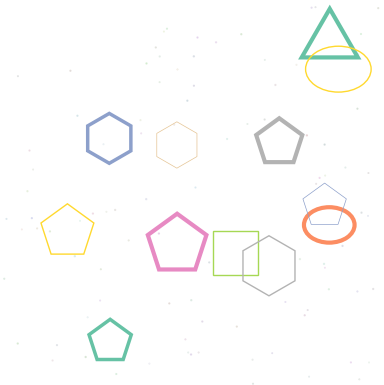[{"shape": "pentagon", "thickness": 2.5, "radius": 0.29, "center": [0.286, 0.113]}, {"shape": "triangle", "thickness": 3, "radius": 0.42, "center": [0.857, 0.893]}, {"shape": "oval", "thickness": 3, "radius": 0.33, "center": [0.855, 0.416]}, {"shape": "pentagon", "thickness": 0.5, "radius": 0.3, "center": [0.843, 0.465]}, {"shape": "hexagon", "thickness": 2.5, "radius": 0.32, "center": [0.284, 0.641]}, {"shape": "pentagon", "thickness": 3, "radius": 0.4, "center": [0.46, 0.365]}, {"shape": "square", "thickness": 1, "radius": 0.29, "center": [0.612, 0.343]}, {"shape": "oval", "thickness": 1, "radius": 0.43, "center": [0.879, 0.82]}, {"shape": "pentagon", "thickness": 1, "radius": 0.36, "center": [0.175, 0.398]}, {"shape": "hexagon", "thickness": 0.5, "radius": 0.3, "center": [0.459, 0.623]}, {"shape": "pentagon", "thickness": 3, "radius": 0.32, "center": [0.725, 0.63]}, {"shape": "hexagon", "thickness": 1, "radius": 0.39, "center": [0.699, 0.31]}]